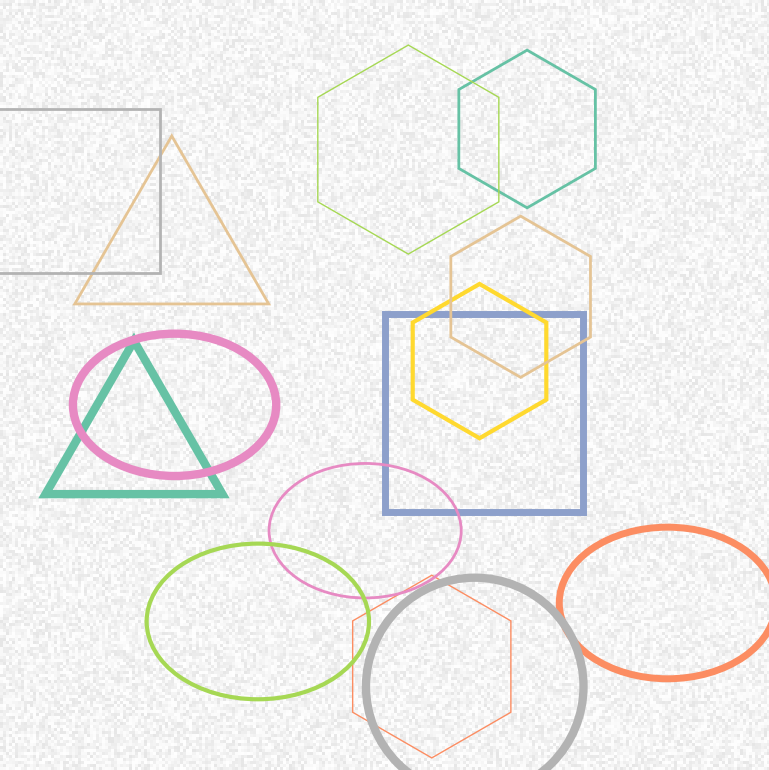[{"shape": "triangle", "thickness": 3, "radius": 0.66, "center": [0.174, 0.425]}, {"shape": "hexagon", "thickness": 1, "radius": 0.51, "center": [0.685, 0.833]}, {"shape": "oval", "thickness": 2.5, "radius": 0.7, "center": [0.867, 0.217]}, {"shape": "hexagon", "thickness": 0.5, "radius": 0.59, "center": [0.561, 0.134]}, {"shape": "square", "thickness": 2.5, "radius": 0.64, "center": [0.628, 0.464]}, {"shape": "oval", "thickness": 1, "radius": 0.62, "center": [0.474, 0.311]}, {"shape": "oval", "thickness": 3, "radius": 0.66, "center": [0.227, 0.474]}, {"shape": "oval", "thickness": 1.5, "radius": 0.72, "center": [0.335, 0.193]}, {"shape": "hexagon", "thickness": 0.5, "radius": 0.68, "center": [0.53, 0.806]}, {"shape": "hexagon", "thickness": 1.5, "radius": 0.5, "center": [0.623, 0.531]}, {"shape": "triangle", "thickness": 1, "radius": 0.73, "center": [0.223, 0.678]}, {"shape": "hexagon", "thickness": 1, "radius": 0.52, "center": [0.676, 0.615]}, {"shape": "square", "thickness": 1, "radius": 0.53, "center": [0.101, 0.752]}, {"shape": "circle", "thickness": 3, "radius": 0.71, "center": [0.617, 0.108]}]